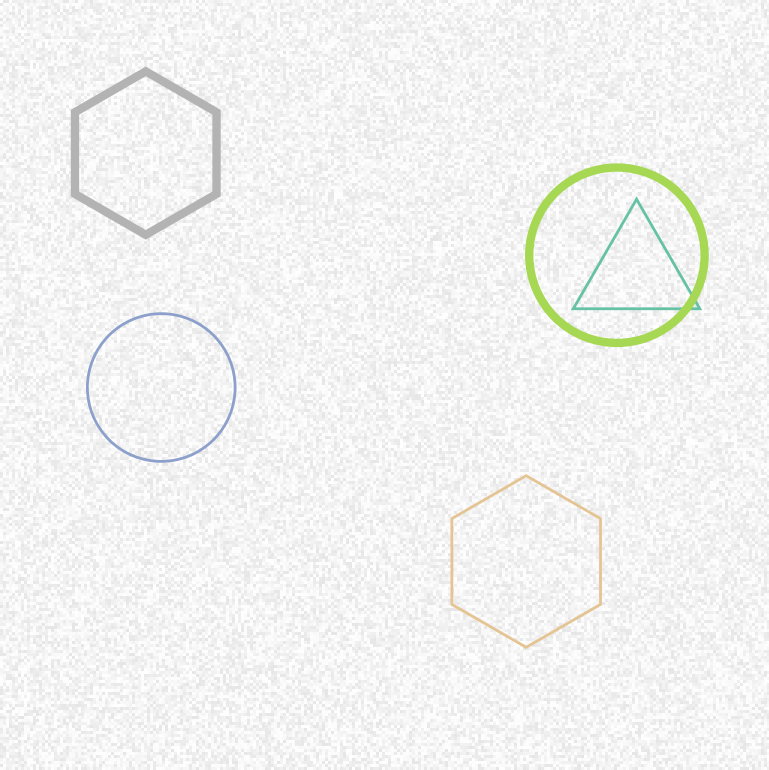[{"shape": "triangle", "thickness": 1, "radius": 0.47, "center": [0.827, 0.646]}, {"shape": "circle", "thickness": 1, "radius": 0.48, "center": [0.209, 0.497]}, {"shape": "circle", "thickness": 3, "radius": 0.57, "center": [0.801, 0.669]}, {"shape": "hexagon", "thickness": 1, "radius": 0.56, "center": [0.683, 0.271]}, {"shape": "hexagon", "thickness": 3, "radius": 0.53, "center": [0.189, 0.801]}]